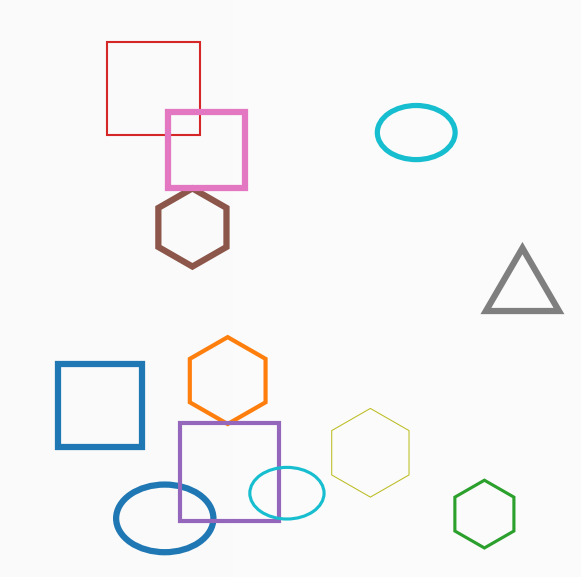[{"shape": "oval", "thickness": 3, "radius": 0.42, "center": [0.283, 0.101]}, {"shape": "square", "thickness": 3, "radius": 0.36, "center": [0.172, 0.297]}, {"shape": "hexagon", "thickness": 2, "radius": 0.38, "center": [0.392, 0.34]}, {"shape": "hexagon", "thickness": 1.5, "radius": 0.29, "center": [0.833, 0.109]}, {"shape": "square", "thickness": 1, "radius": 0.4, "center": [0.264, 0.846]}, {"shape": "square", "thickness": 2, "radius": 0.43, "center": [0.395, 0.182]}, {"shape": "hexagon", "thickness": 3, "radius": 0.34, "center": [0.331, 0.605]}, {"shape": "square", "thickness": 3, "radius": 0.33, "center": [0.356, 0.74]}, {"shape": "triangle", "thickness": 3, "radius": 0.36, "center": [0.899, 0.497]}, {"shape": "hexagon", "thickness": 0.5, "radius": 0.38, "center": [0.637, 0.215]}, {"shape": "oval", "thickness": 2.5, "radius": 0.33, "center": [0.716, 0.77]}, {"shape": "oval", "thickness": 1.5, "radius": 0.32, "center": [0.494, 0.145]}]